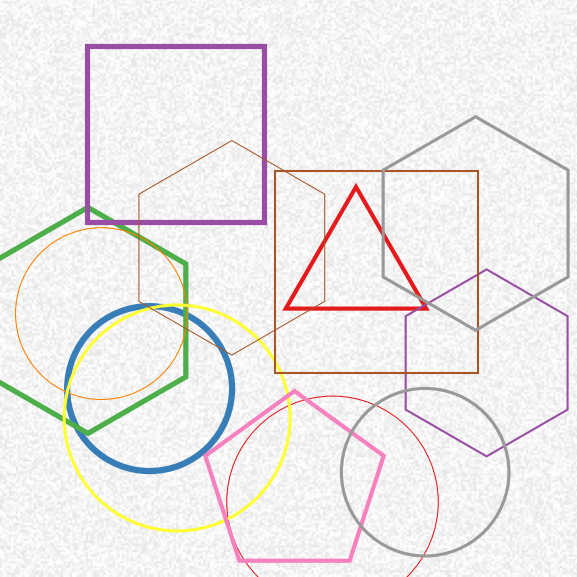[{"shape": "circle", "thickness": 0.5, "radius": 0.92, "center": [0.576, 0.13]}, {"shape": "triangle", "thickness": 2, "radius": 0.7, "center": [0.616, 0.535]}, {"shape": "circle", "thickness": 3, "radius": 0.71, "center": [0.259, 0.326]}, {"shape": "hexagon", "thickness": 2.5, "radius": 0.98, "center": [0.152, 0.444]}, {"shape": "hexagon", "thickness": 1, "radius": 0.81, "center": [0.843, 0.371]}, {"shape": "square", "thickness": 2.5, "radius": 0.76, "center": [0.304, 0.767]}, {"shape": "circle", "thickness": 0.5, "radius": 0.74, "center": [0.176, 0.456]}, {"shape": "circle", "thickness": 1.5, "radius": 0.98, "center": [0.307, 0.275]}, {"shape": "hexagon", "thickness": 0.5, "radius": 0.93, "center": [0.401, 0.57]}, {"shape": "square", "thickness": 1, "radius": 0.88, "center": [0.652, 0.529]}, {"shape": "pentagon", "thickness": 2, "radius": 0.81, "center": [0.51, 0.16]}, {"shape": "hexagon", "thickness": 1.5, "radius": 0.92, "center": [0.824, 0.612]}, {"shape": "circle", "thickness": 1.5, "radius": 0.73, "center": [0.736, 0.181]}]